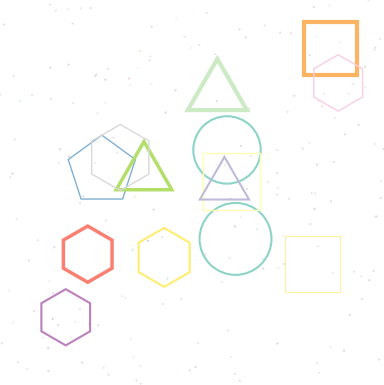[{"shape": "circle", "thickness": 1.5, "radius": 0.44, "center": [0.59, 0.611]}, {"shape": "circle", "thickness": 1.5, "radius": 0.47, "center": [0.612, 0.379]}, {"shape": "square", "thickness": 1, "radius": 0.37, "center": [0.6, 0.528]}, {"shape": "triangle", "thickness": 1.5, "radius": 0.37, "center": [0.583, 0.519]}, {"shape": "hexagon", "thickness": 2.5, "radius": 0.36, "center": [0.228, 0.34]}, {"shape": "pentagon", "thickness": 1, "radius": 0.46, "center": [0.265, 0.557]}, {"shape": "square", "thickness": 3, "radius": 0.35, "center": [0.858, 0.874]}, {"shape": "triangle", "thickness": 2.5, "radius": 0.42, "center": [0.374, 0.549]}, {"shape": "hexagon", "thickness": 1, "radius": 0.37, "center": [0.878, 0.785]}, {"shape": "hexagon", "thickness": 1, "radius": 0.43, "center": [0.312, 0.591]}, {"shape": "hexagon", "thickness": 1.5, "radius": 0.37, "center": [0.171, 0.176]}, {"shape": "triangle", "thickness": 3, "radius": 0.44, "center": [0.565, 0.758]}, {"shape": "square", "thickness": 0.5, "radius": 0.36, "center": [0.811, 0.314]}, {"shape": "hexagon", "thickness": 1.5, "radius": 0.38, "center": [0.426, 0.331]}]